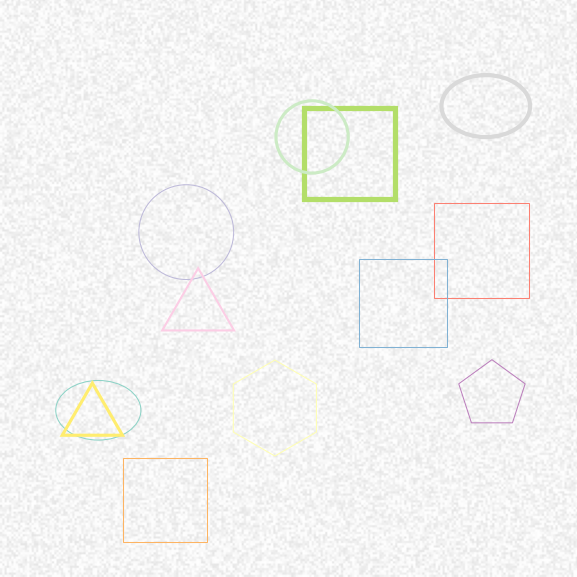[{"shape": "oval", "thickness": 0.5, "radius": 0.37, "center": [0.17, 0.289]}, {"shape": "hexagon", "thickness": 0.5, "radius": 0.42, "center": [0.476, 0.293]}, {"shape": "circle", "thickness": 0.5, "radius": 0.41, "center": [0.323, 0.597]}, {"shape": "square", "thickness": 0.5, "radius": 0.41, "center": [0.833, 0.565]}, {"shape": "square", "thickness": 0.5, "radius": 0.38, "center": [0.698, 0.475]}, {"shape": "square", "thickness": 0.5, "radius": 0.36, "center": [0.285, 0.133]}, {"shape": "square", "thickness": 2.5, "radius": 0.39, "center": [0.605, 0.733]}, {"shape": "triangle", "thickness": 1, "radius": 0.36, "center": [0.343, 0.463]}, {"shape": "oval", "thickness": 2, "radius": 0.38, "center": [0.841, 0.815]}, {"shape": "pentagon", "thickness": 0.5, "radius": 0.3, "center": [0.852, 0.316]}, {"shape": "circle", "thickness": 1.5, "radius": 0.31, "center": [0.54, 0.762]}, {"shape": "triangle", "thickness": 1.5, "radius": 0.3, "center": [0.16, 0.276]}]